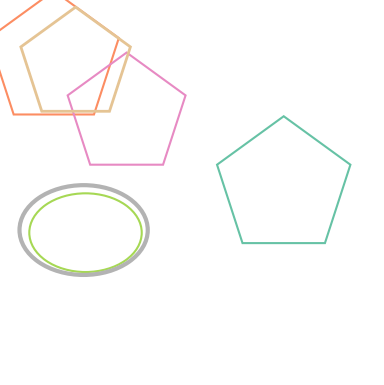[{"shape": "pentagon", "thickness": 1.5, "radius": 0.91, "center": [0.737, 0.516]}, {"shape": "pentagon", "thickness": 1.5, "radius": 0.89, "center": [0.14, 0.846]}, {"shape": "pentagon", "thickness": 1.5, "radius": 0.81, "center": [0.329, 0.702]}, {"shape": "oval", "thickness": 1.5, "radius": 0.73, "center": [0.222, 0.396]}, {"shape": "pentagon", "thickness": 2, "radius": 0.75, "center": [0.196, 0.832]}, {"shape": "oval", "thickness": 3, "radius": 0.83, "center": [0.217, 0.402]}]